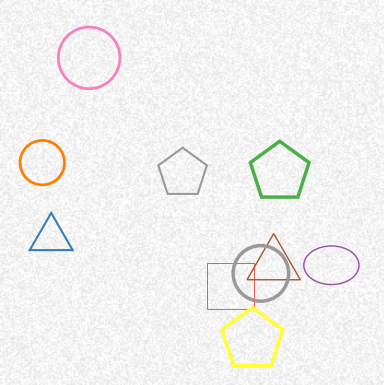[{"shape": "square", "thickness": 0.5, "radius": 0.3, "center": [0.598, 0.258]}, {"shape": "triangle", "thickness": 1.5, "radius": 0.32, "center": [0.133, 0.383]}, {"shape": "pentagon", "thickness": 2.5, "radius": 0.4, "center": [0.727, 0.553]}, {"shape": "oval", "thickness": 1, "radius": 0.36, "center": [0.861, 0.311]}, {"shape": "circle", "thickness": 2, "radius": 0.29, "center": [0.11, 0.578]}, {"shape": "pentagon", "thickness": 2.5, "radius": 0.42, "center": [0.656, 0.118]}, {"shape": "triangle", "thickness": 1, "radius": 0.4, "center": [0.711, 0.313]}, {"shape": "circle", "thickness": 2, "radius": 0.4, "center": [0.232, 0.85]}, {"shape": "circle", "thickness": 2.5, "radius": 0.36, "center": [0.678, 0.29]}, {"shape": "pentagon", "thickness": 1.5, "radius": 0.33, "center": [0.474, 0.55]}]